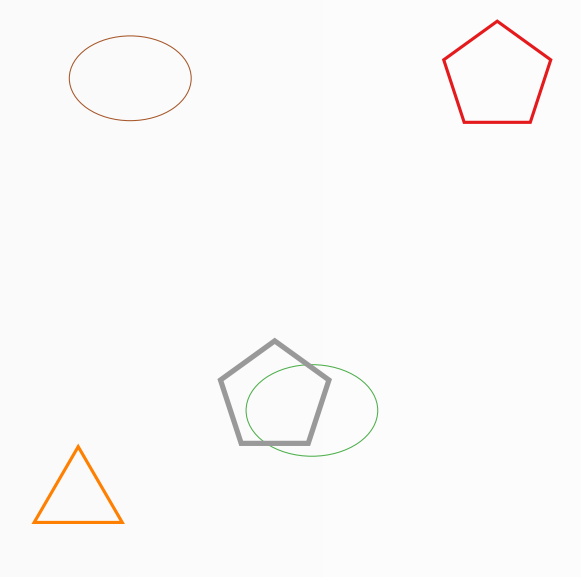[{"shape": "pentagon", "thickness": 1.5, "radius": 0.48, "center": [0.855, 0.866]}, {"shape": "oval", "thickness": 0.5, "radius": 0.57, "center": [0.537, 0.288]}, {"shape": "triangle", "thickness": 1.5, "radius": 0.44, "center": [0.135, 0.138]}, {"shape": "oval", "thickness": 0.5, "radius": 0.52, "center": [0.224, 0.864]}, {"shape": "pentagon", "thickness": 2.5, "radius": 0.49, "center": [0.473, 0.311]}]